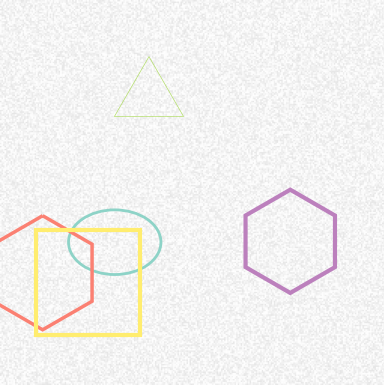[{"shape": "oval", "thickness": 2, "radius": 0.6, "center": [0.298, 0.371]}, {"shape": "hexagon", "thickness": 2.5, "radius": 0.74, "center": [0.111, 0.292]}, {"shape": "triangle", "thickness": 0.5, "radius": 0.52, "center": [0.387, 0.749]}, {"shape": "hexagon", "thickness": 3, "radius": 0.67, "center": [0.754, 0.373]}, {"shape": "square", "thickness": 3, "radius": 0.68, "center": [0.228, 0.266]}]